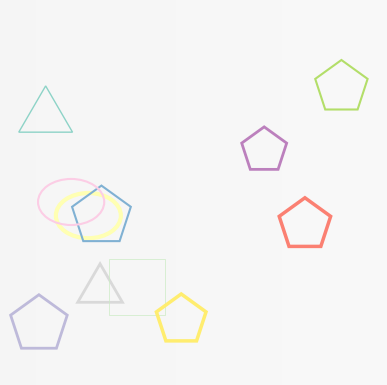[{"shape": "triangle", "thickness": 1, "radius": 0.4, "center": [0.118, 0.697]}, {"shape": "oval", "thickness": 3, "radius": 0.42, "center": [0.228, 0.44]}, {"shape": "pentagon", "thickness": 2, "radius": 0.38, "center": [0.1, 0.158]}, {"shape": "pentagon", "thickness": 2.5, "radius": 0.35, "center": [0.787, 0.416]}, {"shape": "pentagon", "thickness": 1.5, "radius": 0.4, "center": [0.262, 0.438]}, {"shape": "pentagon", "thickness": 1.5, "radius": 0.36, "center": [0.881, 0.773]}, {"shape": "oval", "thickness": 1.5, "radius": 0.43, "center": [0.184, 0.475]}, {"shape": "triangle", "thickness": 2, "radius": 0.33, "center": [0.258, 0.248]}, {"shape": "pentagon", "thickness": 2, "radius": 0.3, "center": [0.682, 0.609]}, {"shape": "square", "thickness": 0.5, "radius": 0.36, "center": [0.353, 0.255]}, {"shape": "pentagon", "thickness": 2.5, "radius": 0.34, "center": [0.468, 0.169]}]